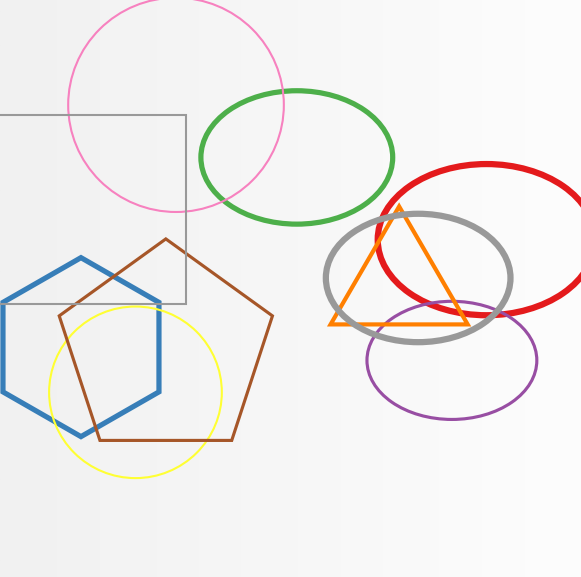[{"shape": "oval", "thickness": 3, "radius": 0.93, "center": [0.837, 0.584]}, {"shape": "hexagon", "thickness": 2.5, "radius": 0.77, "center": [0.139, 0.398]}, {"shape": "oval", "thickness": 2.5, "radius": 0.82, "center": [0.511, 0.727]}, {"shape": "oval", "thickness": 1.5, "radius": 0.73, "center": [0.777, 0.375]}, {"shape": "triangle", "thickness": 2, "radius": 0.68, "center": [0.687, 0.505]}, {"shape": "circle", "thickness": 1, "radius": 0.74, "center": [0.233, 0.32]}, {"shape": "pentagon", "thickness": 1.5, "radius": 0.96, "center": [0.285, 0.393]}, {"shape": "circle", "thickness": 1, "radius": 0.93, "center": [0.303, 0.818]}, {"shape": "oval", "thickness": 3, "radius": 0.79, "center": [0.719, 0.518]}, {"shape": "square", "thickness": 1, "radius": 0.82, "center": [0.157, 0.636]}]